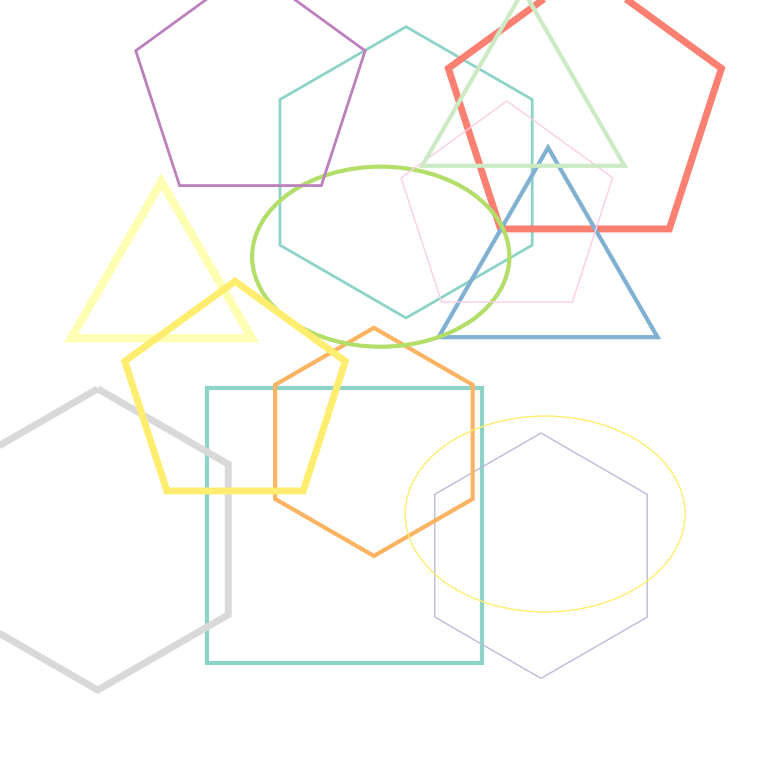[{"shape": "hexagon", "thickness": 1, "radius": 0.95, "center": [0.527, 0.776]}, {"shape": "square", "thickness": 1.5, "radius": 0.89, "center": [0.447, 0.318]}, {"shape": "triangle", "thickness": 3, "radius": 0.68, "center": [0.21, 0.628]}, {"shape": "hexagon", "thickness": 0.5, "radius": 0.8, "center": [0.703, 0.278]}, {"shape": "pentagon", "thickness": 2.5, "radius": 0.93, "center": [0.76, 0.854]}, {"shape": "triangle", "thickness": 1.5, "radius": 0.82, "center": [0.712, 0.644]}, {"shape": "hexagon", "thickness": 1.5, "radius": 0.74, "center": [0.486, 0.426]}, {"shape": "oval", "thickness": 1.5, "radius": 0.84, "center": [0.494, 0.667]}, {"shape": "pentagon", "thickness": 0.5, "radius": 0.72, "center": [0.658, 0.724]}, {"shape": "hexagon", "thickness": 2.5, "radius": 0.98, "center": [0.127, 0.299]}, {"shape": "pentagon", "thickness": 1, "radius": 0.78, "center": [0.325, 0.886]}, {"shape": "triangle", "thickness": 1.5, "radius": 0.76, "center": [0.68, 0.861]}, {"shape": "oval", "thickness": 0.5, "radius": 0.91, "center": [0.708, 0.332]}, {"shape": "pentagon", "thickness": 2.5, "radius": 0.75, "center": [0.305, 0.484]}]